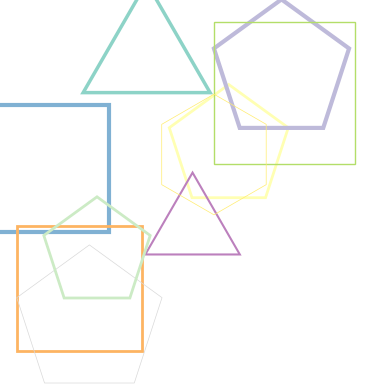[{"shape": "triangle", "thickness": 2.5, "radius": 0.95, "center": [0.381, 0.855]}, {"shape": "pentagon", "thickness": 2, "radius": 0.81, "center": [0.594, 0.618]}, {"shape": "pentagon", "thickness": 3, "radius": 0.92, "center": [0.731, 0.817]}, {"shape": "square", "thickness": 3, "radius": 0.83, "center": [0.117, 0.562]}, {"shape": "square", "thickness": 2, "radius": 0.81, "center": [0.206, 0.25]}, {"shape": "square", "thickness": 1, "radius": 0.92, "center": [0.739, 0.758]}, {"shape": "pentagon", "thickness": 0.5, "radius": 0.99, "center": [0.232, 0.166]}, {"shape": "triangle", "thickness": 1.5, "radius": 0.71, "center": [0.5, 0.41]}, {"shape": "pentagon", "thickness": 2, "radius": 0.73, "center": [0.252, 0.343]}, {"shape": "hexagon", "thickness": 0.5, "radius": 0.78, "center": [0.556, 0.599]}]